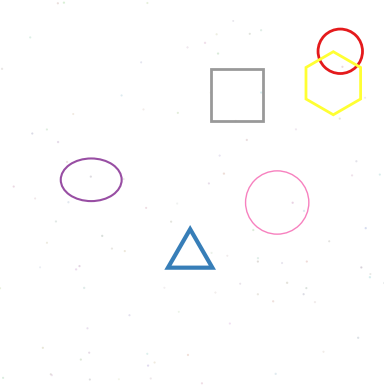[{"shape": "circle", "thickness": 2, "radius": 0.29, "center": [0.884, 0.867]}, {"shape": "triangle", "thickness": 3, "radius": 0.33, "center": [0.494, 0.338]}, {"shape": "oval", "thickness": 1.5, "radius": 0.4, "center": [0.237, 0.533]}, {"shape": "hexagon", "thickness": 2, "radius": 0.41, "center": [0.866, 0.784]}, {"shape": "circle", "thickness": 1, "radius": 0.41, "center": [0.72, 0.474]}, {"shape": "square", "thickness": 2, "radius": 0.34, "center": [0.615, 0.754]}]